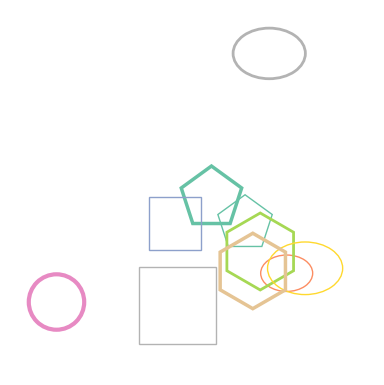[{"shape": "pentagon", "thickness": 2.5, "radius": 0.41, "center": [0.549, 0.486]}, {"shape": "pentagon", "thickness": 1, "radius": 0.37, "center": [0.637, 0.42]}, {"shape": "oval", "thickness": 1, "radius": 0.34, "center": [0.745, 0.29]}, {"shape": "square", "thickness": 1, "radius": 0.34, "center": [0.455, 0.419]}, {"shape": "circle", "thickness": 3, "radius": 0.36, "center": [0.147, 0.216]}, {"shape": "hexagon", "thickness": 2, "radius": 0.5, "center": [0.676, 0.347]}, {"shape": "oval", "thickness": 1, "radius": 0.49, "center": [0.792, 0.303]}, {"shape": "hexagon", "thickness": 2.5, "radius": 0.49, "center": [0.657, 0.296]}, {"shape": "oval", "thickness": 2, "radius": 0.47, "center": [0.699, 0.861]}, {"shape": "square", "thickness": 1, "radius": 0.5, "center": [0.461, 0.206]}]